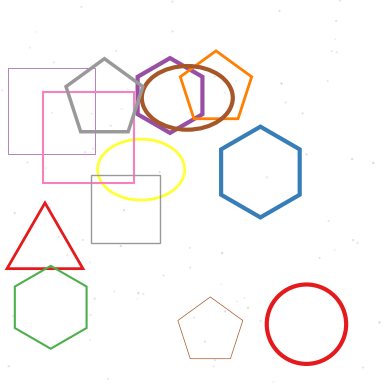[{"shape": "triangle", "thickness": 2, "radius": 0.57, "center": [0.117, 0.359]}, {"shape": "circle", "thickness": 3, "radius": 0.52, "center": [0.796, 0.158]}, {"shape": "hexagon", "thickness": 3, "radius": 0.59, "center": [0.676, 0.553]}, {"shape": "hexagon", "thickness": 1.5, "radius": 0.54, "center": [0.132, 0.202]}, {"shape": "square", "thickness": 0.5, "radius": 0.56, "center": [0.134, 0.712]}, {"shape": "hexagon", "thickness": 3, "radius": 0.49, "center": [0.442, 0.752]}, {"shape": "pentagon", "thickness": 2, "radius": 0.49, "center": [0.561, 0.77]}, {"shape": "oval", "thickness": 2, "radius": 0.57, "center": [0.367, 0.559]}, {"shape": "pentagon", "thickness": 0.5, "radius": 0.44, "center": [0.546, 0.14]}, {"shape": "oval", "thickness": 3, "radius": 0.59, "center": [0.487, 0.746]}, {"shape": "square", "thickness": 1.5, "radius": 0.59, "center": [0.231, 0.644]}, {"shape": "pentagon", "thickness": 2.5, "radius": 0.52, "center": [0.271, 0.743]}, {"shape": "square", "thickness": 1, "radius": 0.44, "center": [0.326, 0.457]}]